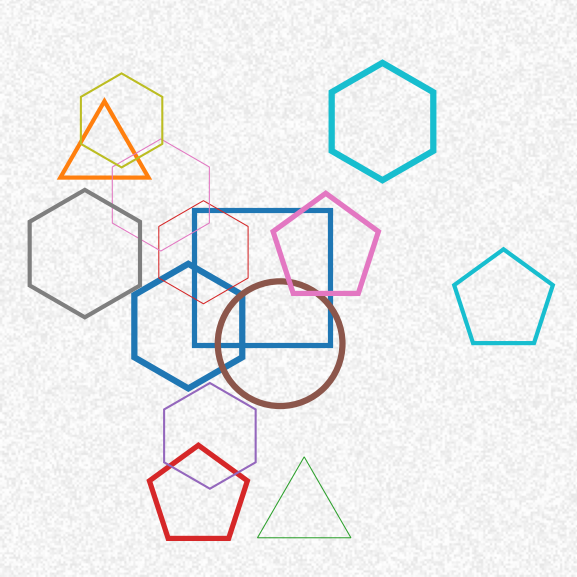[{"shape": "hexagon", "thickness": 3, "radius": 0.54, "center": [0.326, 0.434]}, {"shape": "square", "thickness": 2.5, "radius": 0.59, "center": [0.454, 0.519]}, {"shape": "triangle", "thickness": 2, "radius": 0.44, "center": [0.181, 0.736]}, {"shape": "triangle", "thickness": 0.5, "radius": 0.47, "center": [0.527, 0.115]}, {"shape": "pentagon", "thickness": 2.5, "radius": 0.45, "center": [0.344, 0.139]}, {"shape": "hexagon", "thickness": 0.5, "radius": 0.45, "center": [0.352, 0.562]}, {"shape": "hexagon", "thickness": 1, "radius": 0.46, "center": [0.363, 0.244]}, {"shape": "circle", "thickness": 3, "radius": 0.54, "center": [0.485, 0.404]}, {"shape": "hexagon", "thickness": 0.5, "radius": 0.49, "center": [0.278, 0.661]}, {"shape": "pentagon", "thickness": 2.5, "radius": 0.48, "center": [0.564, 0.569]}, {"shape": "hexagon", "thickness": 2, "radius": 0.55, "center": [0.147, 0.56]}, {"shape": "hexagon", "thickness": 1, "radius": 0.41, "center": [0.211, 0.791]}, {"shape": "pentagon", "thickness": 2, "radius": 0.45, "center": [0.872, 0.478]}, {"shape": "hexagon", "thickness": 3, "radius": 0.51, "center": [0.662, 0.789]}]